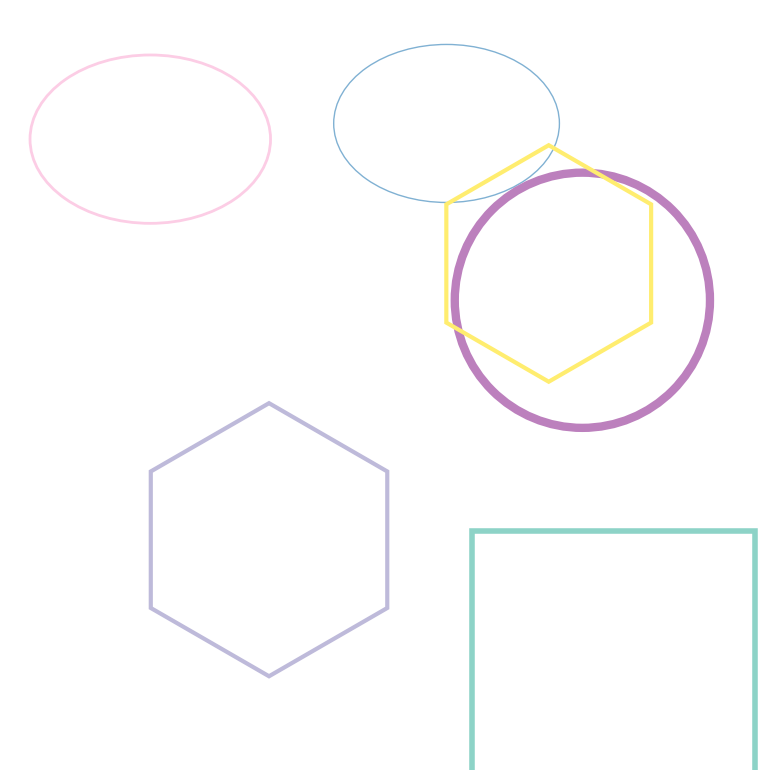[{"shape": "square", "thickness": 2, "radius": 0.92, "center": [0.797, 0.126]}, {"shape": "hexagon", "thickness": 1.5, "radius": 0.89, "center": [0.349, 0.299]}, {"shape": "oval", "thickness": 0.5, "radius": 0.73, "center": [0.58, 0.84]}, {"shape": "oval", "thickness": 1, "radius": 0.78, "center": [0.195, 0.819]}, {"shape": "circle", "thickness": 3, "radius": 0.83, "center": [0.756, 0.61]}, {"shape": "hexagon", "thickness": 1.5, "radius": 0.77, "center": [0.713, 0.658]}]